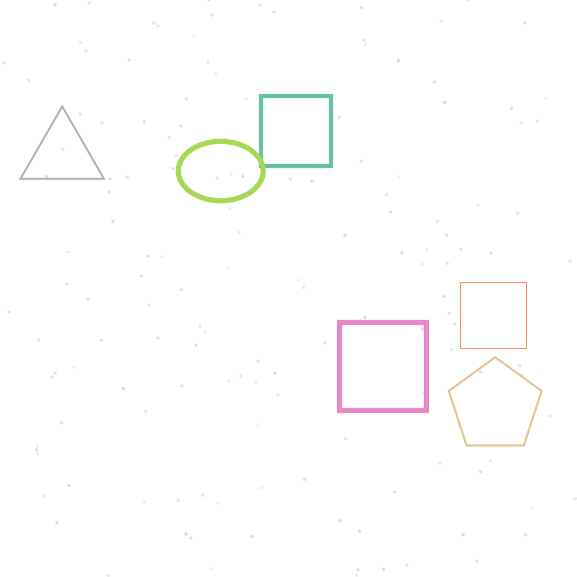[{"shape": "square", "thickness": 2, "radius": 0.3, "center": [0.513, 0.772]}, {"shape": "square", "thickness": 0.5, "radius": 0.29, "center": [0.854, 0.454]}, {"shape": "square", "thickness": 2.5, "radius": 0.38, "center": [0.663, 0.366]}, {"shape": "oval", "thickness": 2.5, "radius": 0.37, "center": [0.382, 0.703]}, {"shape": "pentagon", "thickness": 1, "radius": 0.42, "center": [0.858, 0.296]}, {"shape": "triangle", "thickness": 1, "radius": 0.42, "center": [0.108, 0.731]}]